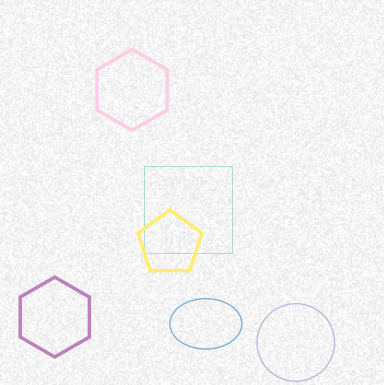[{"shape": "square", "thickness": 0.5, "radius": 0.57, "center": [0.489, 0.455]}, {"shape": "circle", "thickness": 1, "radius": 0.5, "center": [0.768, 0.11]}, {"shape": "oval", "thickness": 1, "radius": 0.47, "center": [0.535, 0.159]}, {"shape": "hexagon", "thickness": 2.5, "radius": 0.53, "center": [0.343, 0.767]}, {"shape": "hexagon", "thickness": 2.5, "radius": 0.52, "center": [0.142, 0.176]}, {"shape": "pentagon", "thickness": 2.5, "radius": 0.44, "center": [0.441, 0.368]}]